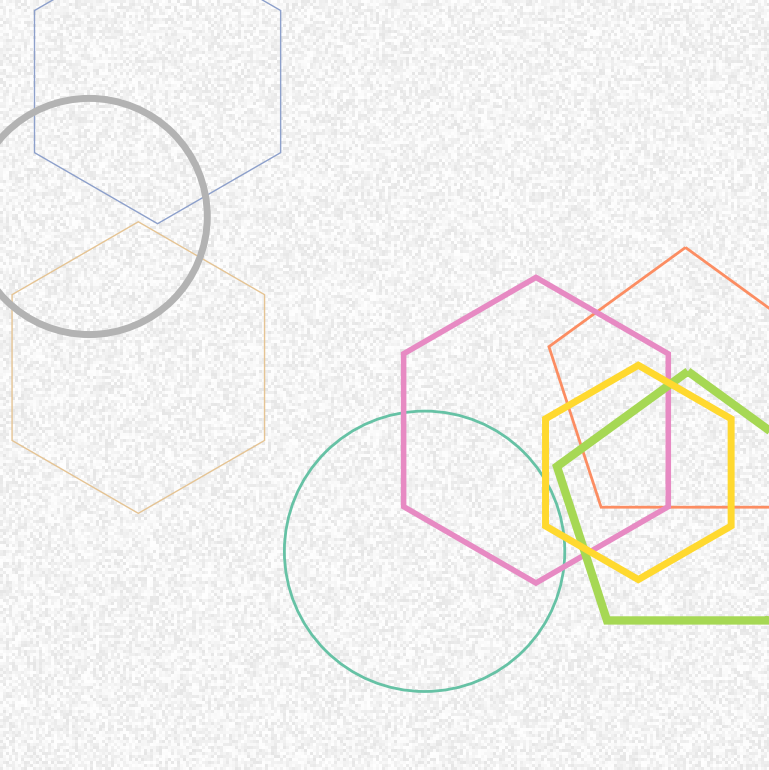[{"shape": "circle", "thickness": 1, "radius": 0.91, "center": [0.551, 0.284]}, {"shape": "pentagon", "thickness": 1, "radius": 0.93, "center": [0.89, 0.492]}, {"shape": "hexagon", "thickness": 0.5, "radius": 0.92, "center": [0.205, 0.894]}, {"shape": "hexagon", "thickness": 2, "radius": 0.99, "center": [0.696, 0.441]}, {"shape": "pentagon", "thickness": 3, "radius": 0.89, "center": [0.893, 0.339]}, {"shape": "hexagon", "thickness": 2.5, "radius": 0.7, "center": [0.829, 0.386]}, {"shape": "hexagon", "thickness": 0.5, "radius": 0.95, "center": [0.18, 0.523]}, {"shape": "circle", "thickness": 2.5, "radius": 0.77, "center": [0.116, 0.719]}]